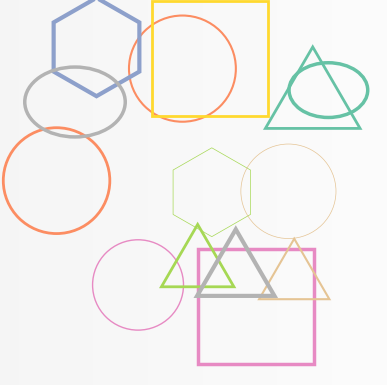[{"shape": "triangle", "thickness": 2, "radius": 0.71, "center": [0.807, 0.737]}, {"shape": "oval", "thickness": 2.5, "radius": 0.51, "center": [0.847, 0.766]}, {"shape": "circle", "thickness": 1.5, "radius": 0.69, "center": [0.471, 0.822]}, {"shape": "circle", "thickness": 2, "radius": 0.69, "center": [0.146, 0.531]}, {"shape": "hexagon", "thickness": 3, "radius": 0.64, "center": [0.249, 0.878]}, {"shape": "circle", "thickness": 1, "radius": 0.59, "center": [0.356, 0.26]}, {"shape": "square", "thickness": 2.5, "radius": 0.75, "center": [0.66, 0.204]}, {"shape": "triangle", "thickness": 2, "radius": 0.54, "center": [0.51, 0.309]}, {"shape": "hexagon", "thickness": 0.5, "radius": 0.58, "center": [0.547, 0.501]}, {"shape": "square", "thickness": 2, "radius": 0.75, "center": [0.542, 0.849]}, {"shape": "triangle", "thickness": 1.5, "radius": 0.52, "center": [0.759, 0.275]}, {"shape": "circle", "thickness": 0.5, "radius": 0.61, "center": [0.744, 0.503]}, {"shape": "triangle", "thickness": 3, "radius": 0.58, "center": [0.608, 0.289]}, {"shape": "oval", "thickness": 2.5, "radius": 0.65, "center": [0.194, 0.735]}]